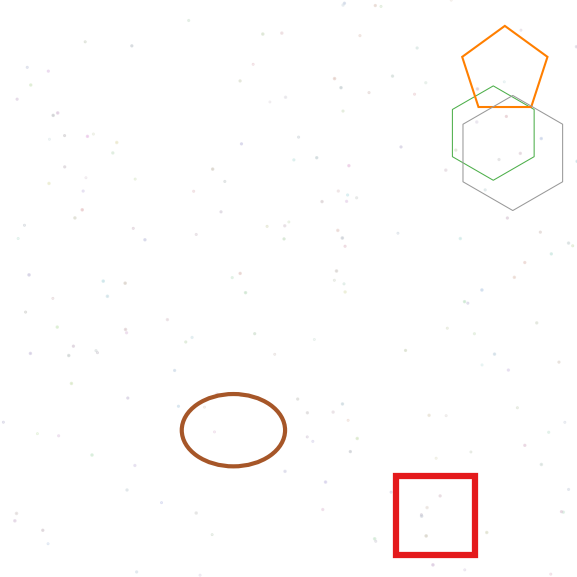[{"shape": "square", "thickness": 3, "radius": 0.34, "center": [0.754, 0.107]}, {"shape": "hexagon", "thickness": 0.5, "radius": 0.41, "center": [0.854, 0.769]}, {"shape": "pentagon", "thickness": 1, "radius": 0.39, "center": [0.874, 0.877]}, {"shape": "oval", "thickness": 2, "radius": 0.45, "center": [0.404, 0.254]}, {"shape": "hexagon", "thickness": 0.5, "radius": 0.5, "center": [0.888, 0.734]}]